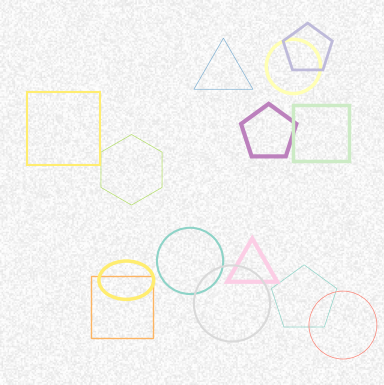[{"shape": "pentagon", "thickness": 0.5, "radius": 0.45, "center": [0.79, 0.223]}, {"shape": "circle", "thickness": 1.5, "radius": 0.43, "center": [0.494, 0.322]}, {"shape": "circle", "thickness": 2.5, "radius": 0.35, "center": [0.762, 0.827]}, {"shape": "pentagon", "thickness": 2, "radius": 0.34, "center": [0.799, 0.873]}, {"shape": "circle", "thickness": 0.5, "radius": 0.44, "center": [0.891, 0.156]}, {"shape": "triangle", "thickness": 0.5, "radius": 0.44, "center": [0.58, 0.812]}, {"shape": "square", "thickness": 1, "radius": 0.4, "center": [0.317, 0.204]}, {"shape": "hexagon", "thickness": 0.5, "radius": 0.46, "center": [0.342, 0.559]}, {"shape": "triangle", "thickness": 3, "radius": 0.37, "center": [0.655, 0.306]}, {"shape": "circle", "thickness": 1.5, "radius": 0.5, "center": [0.603, 0.212]}, {"shape": "pentagon", "thickness": 3, "radius": 0.38, "center": [0.698, 0.655]}, {"shape": "square", "thickness": 2.5, "radius": 0.36, "center": [0.833, 0.654]}, {"shape": "square", "thickness": 1.5, "radius": 0.47, "center": [0.165, 0.666]}, {"shape": "oval", "thickness": 2.5, "radius": 0.36, "center": [0.328, 0.272]}]